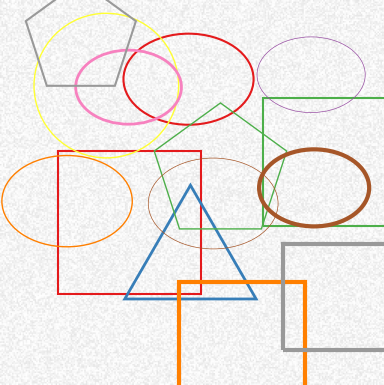[{"shape": "square", "thickness": 1.5, "radius": 0.93, "center": [0.336, 0.421]}, {"shape": "oval", "thickness": 1.5, "radius": 0.84, "center": [0.49, 0.794]}, {"shape": "triangle", "thickness": 2, "radius": 0.98, "center": [0.495, 0.322]}, {"shape": "pentagon", "thickness": 1, "radius": 0.9, "center": [0.573, 0.552]}, {"shape": "square", "thickness": 1.5, "radius": 0.83, "center": [0.851, 0.58]}, {"shape": "oval", "thickness": 0.5, "radius": 0.7, "center": [0.808, 0.806]}, {"shape": "square", "thickness": 3, "radius": 0.82, "center": [0.628, 0.103]}, {"shape": "oval", "thickness": 1, "radius": 0.85, "center": [0.174, 0.478]}, {"shape": "circle", "thickness": 1, "radius": 0.94, "center": [0.276, 0.778]}, {"shape": "oval", "thickness": 0.5, "radius": 0.84, "center": [0.554, 0.471]}, {"shape": "oval", "thickness": 3, "radius": 0.71, "center": [0.816, 0.512]}, {"shape": "oval", "thickness": 2, "radius": 0.69, "center": [0.334, 0.774]}, {"shape": "pentagon", "thickness": 1.5, "radius": 0.75, "center": [0.21, 0.899]}, {"shape": "square", "thickness": 3, "radius": 0.69, "center": [0.872, 0.228]}]